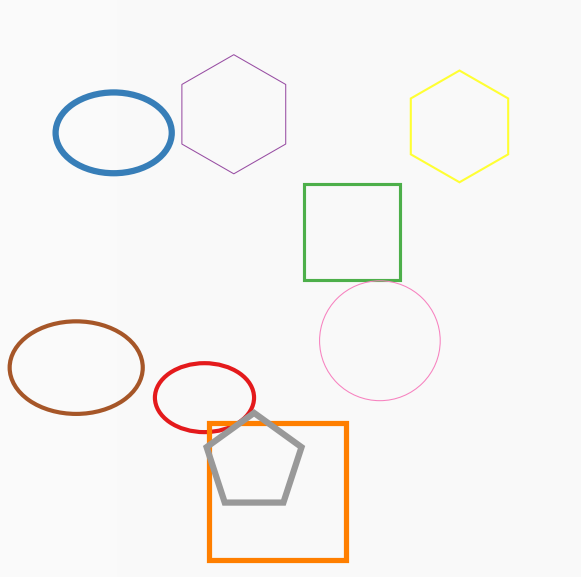[{"shape": "oval", "thickness": 2, "radius": 0.43, "center": [0.352, 0.311]}, {"shape": "oval", "thickness": 3, "radius": 0.5, "center": [0.196, 0.769]}, {"shape": "square", "thickness": 1.5, "radius": 0.41, "center": [0.606, 0.597]}, {"shape": "hexagon", "thickness": 0.5, "radius": 0.52, "center": [0.402, 0.801]}, {"shape": "square", "thickness": 2.5, "radius": 0.59, "center": [0.477, 0.148]}, {"shape": "hexagon", "thickness": 1, "radius": 0.48, "center": [0.791, 0.78]}, {"shape": "oval", "thickness": 2, "radius": 0.57, "center": [0.131, 0.363]}, {"shape": "circle", "thickness": 0.5, "radius": 0.52, "center": [0.654, 0.409]}, {"shape": "pentagon", "thickness": 3, "radius": 0.43, "center": [0.437, 0.198]}]